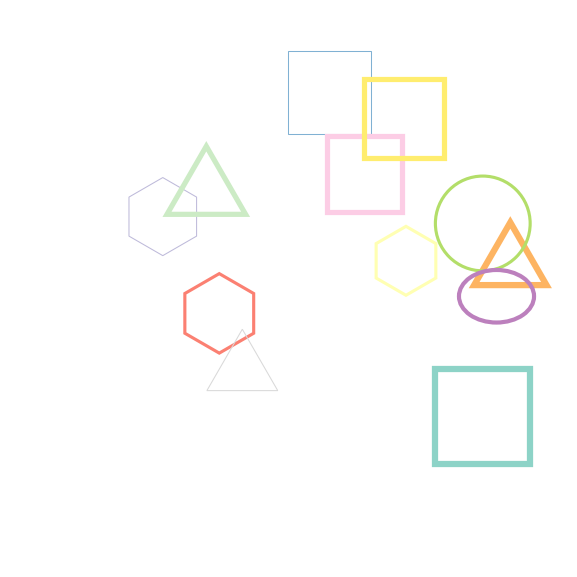[{"shape": "square", "thickness": 3, "radius": 0.41, "center": [0.835, 0.278]}, {"shape": "hexagon", "thickness": 1.5, "radius": 0.3, "center": [0.703, 0.548]}, {"shape": "hexagon", "thickness": 0.5, "radius": 0.34, "center": [0.282, 0.624]}, {"shape": "hexagon", "thickness": 1.5, "radius": 0.34, "center": [0.38, 0.456]}, {"shape": "square", "thickness": 0.5, "radius": 0.36, "center": [0.571, 0.839]}, {"shape": "triangle", "thickness": 3, "radius": 0.36, "center": [0.884, 0.542]}, {"shape": "circle", "thickness": 1.5, "radius": 0.41, "center": [0.836, 0.612]}, {"shape": "square", "thickness": 2.5, "radius": 0.33, "center": [0.631, 0.698]}, {"shape": "triangle", "thickness": 0.5, "radius": 0.35, "center": [0.42, 0.358]}, {"shape": "oval", "thickness": 2, "radius": 0.33, "center": [0.86, 0.486]}, {"shape": "triangle", "thickness": 2.5, "radius": 0.39, "center": [0.357, 0.667]}, {"shape": "square", "thickness": 2.5, "radius": 0.35, "center": [0.7, 0.794]}]